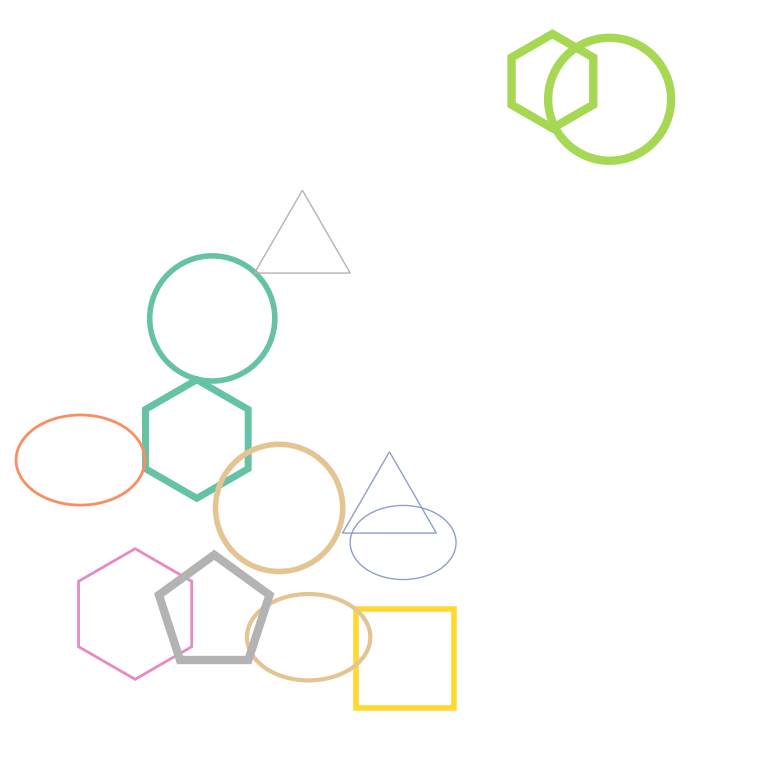[{"shape": "circle", "thickness": 2, "radius": 0.41, "center": [0.276, 0.586]}, {"shape": "hexagon", "thickness": 2.5, "radius": 0.38, "center": [0.256, 0.43]}, {"shape": "oval", "thickness": 1, "radius": 0.42, "center": [0.104, 0.403]}, {"shape": "oval", "thickness": 0.5, "radius": 0.34, "center": [0.524, 0.295]}, {"shape": "triangle", "thickness": 0.5, "radius": 0.35, "center": [0.506, 0.343]}, {"shape": "hexagon", "thickness": 1, "radius": 0.42, "center": [0.176, 0.203]}, {"shape": "circle", "thickness": 3, "radius": 0.4, "center": [0.792, 0.871]}, {"shape": "hexagon", "thickness": 3, "radius": 0.31, "center": [0.717, 0.895]}, {"shape": "square", "thickness": 2, "radius": 0.32, "center": [0.526, 0.145]}, {"shape": "circle", "thickness": 2, "radius": 0.41, "center": [0.362, 0.34]}, {"shape": "oval", "thickness": 1.5, "radius": 0.4, "center": [0.401, 0.172]}, {"shape": "triangle", "thickness": 0.5, "radius": 0.36, "center": [0.393, 0.681]}, {"shape": "pentagon", "thickness": 3, "radius": 0.38, "center": [0.278, 0.204]}]